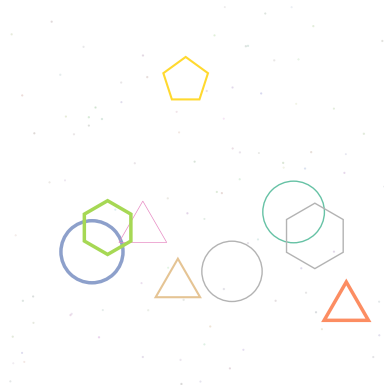[{"shape": "circle", "thickness": 1, "radius": 0.4, "center": [0.763, 0.449]}, {"shape": "triangle", "thickness": 2.5, "radius": 0.33, "center": [0.899, 0.201]}, {"shape": "circle", "thickness": 2.5, "radius": 0.4, "center": [0.239, 0.346]}, {"shape": "triangle", "thickness": 0.5, "radius": 0.36, "center": [0.371, 0.406]}, {"shape": "hexagon", "thickness": 2.5, "radius": 0.35, "center": [0.28, 0.409]}, {"shape": "pentagon", "thickness": 1.5, "radius": 0.3, "center": [0.482, 0.791]}, {"shape": "triangle", "thickness": 1.5, "radius": 0.33, "center": [0.462, 0.261]}, {"shape": "hexagon", "thickness": 1, "radius": 0.42, "center": [0.818, 0.387]}, {"shape": "circle", "thickness": 1, "radius": 0.39, "center": [0.603, 0.295]}]